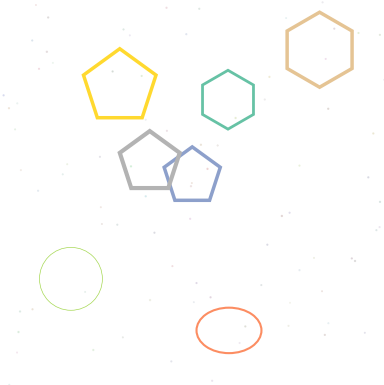[{"shape": "hexagon", "thickness": 2, "radius": 0.38, "center": [0.592, 0.741]}, {"shape": "oval", "thickness": 1.5, "radius": 0.42, "center": [0.595, 0.142]}, {"shape": "pentagon", "thickness": 2.5, "radius": 0.38, "center": [0.499, 0.542]}, {"shape": "circle", "thickness": 0.5, "radius": 0.41, "center": [0.184, 0.276]}, {"shape": "pentagon", "thickness": 2.5, "radius": 0.5, "center": [0.311, 0.774]}, {"shape": "hexagon", "thickness": 2.5, "radius": 0.49, "center": [0.83, 0.871]}, {"shape": "pentagon", "thickness": 3, "radius": 0.41, "center": [0.389, 0.578]}]